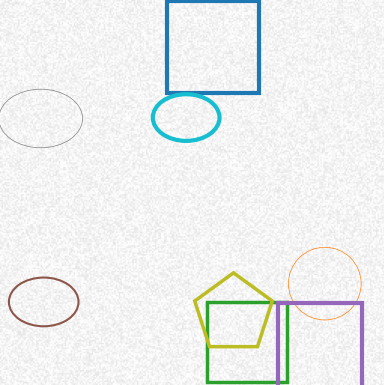[{"shape": "square", "thickness": 3, "radius": 0.6, "center": [0.554, 0.877]}, {"shape": "circle", "thickness": 0.5, "radius": 0.47, "center": [0.844, 0.263]}, {"shape": "square", "thickness": 2.5, "radius": 0.52, "center": [0.642, 0.111]}, {"shape": "square", "thickness": 3, "radius": 0.55, "center": [0.83, 0.105]}, {"shape": "oval", "thickness": 1.5, "radius": 0.45, "center": [0.114, 0.216]}, {"shape": "oval", "thickness": 0.5, "radius": 0.54, "center": [0.106, 0.692]}, {"shape": "pentagon", "thickness": 2.5, "radius": 0.53, "center": [0.607, 0.185]}, {"shape": "oval", "thickness": 3, "radius": 0.43, "center": [0.484, 0.695]}]